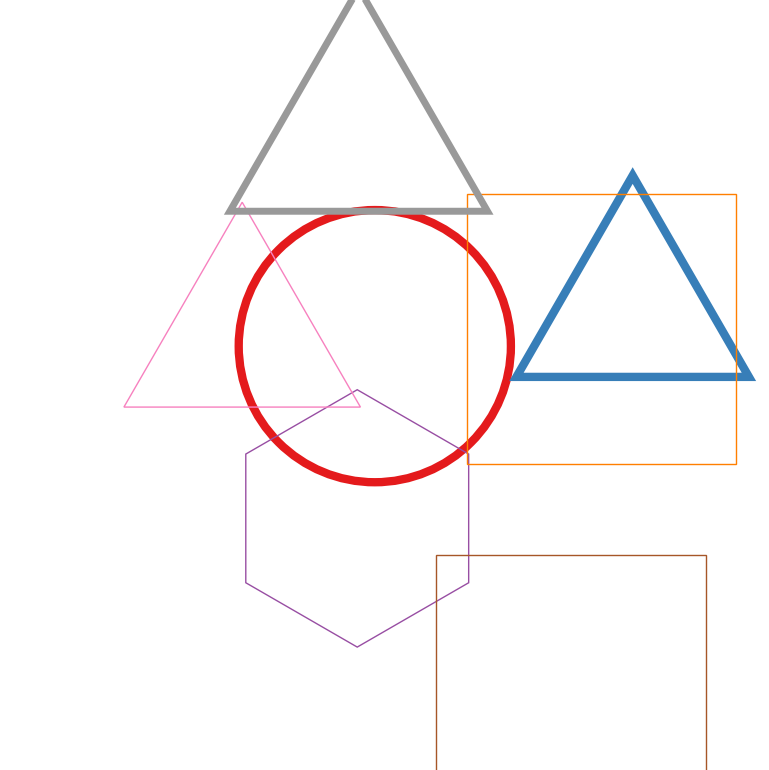[{"shape": "circle", "thickness": 3, "radius": 0.88, "center": [0.487, 0.55]}, {"shape": "triangle", "thickness": 3, "radius": 0.87, "center": [0.822, 0.598]}, {"shape": "hexagon", "thickness": 0.5, "radius": 0.84, "center": [0.464, 0.327]}, {"shape": "square", "thickness": 0.5, "radius": 0.88, "center": [0.781, 0.573]}, {"shape": "square", "thickness": 0.5, "radius": 0.88, "center": [0.742, 0.103]}, {"shape": "triangle", "thickness": 0.5, "radius": 0.89, "center": [0.315, 0.56]}, {"shape": "triangle", "thickness": 2.5, "radius": 0.97, "center": [0.466, 0.822]}]